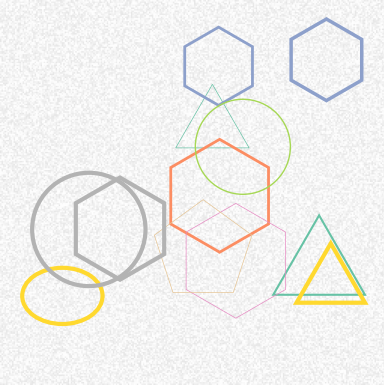[{"shape": "triangle", "thickness": 1.5, "radius": 0.69, "center": [0.829, 0.303]}, {"shape": "triangle", "thickness": 0.5, "radius": 0.55, "center": [0.552, 0.671]}, {"shape": "hexagon", "thickness": 2, "radius": 0.73, "center": [0.571, 0.492]}, {"shape": "hexagon", "thickness": 2, "radius": 0.51, "center": [0.568, 0.828]}, {"shape": "hexagon", "thickness": 2.5, "radius": 0.53, "center": [0.848, 0.845]}, {"shape": "hexagon", "thickness": 0.5, "radius": 0.75, "center": [0.613, 0.323]}, {"shape": "circle", "thickness": 1, "radius": 0.62, "center": [0.631, 0.619]}, {"shape": "oval", "thickness": 3, "radius": 0.52, "center": [0.162, 0.231]}, {"shape": "triangle", "thickness": 3, "radius": 0.51, "center": [0.859, 0.265]}, {"shape": "pentagon", "thickness": 0.5, "radius": 0.67, "center": [0.528, 0.348]}, {"shape": "circle", "thickness": 3, "radius": 0.74, "center": [0.231, 0.404]}, {"shape": "hexagon", "thickness": 3, "radius": 0.66, "center": [0.312, 0.406]}]